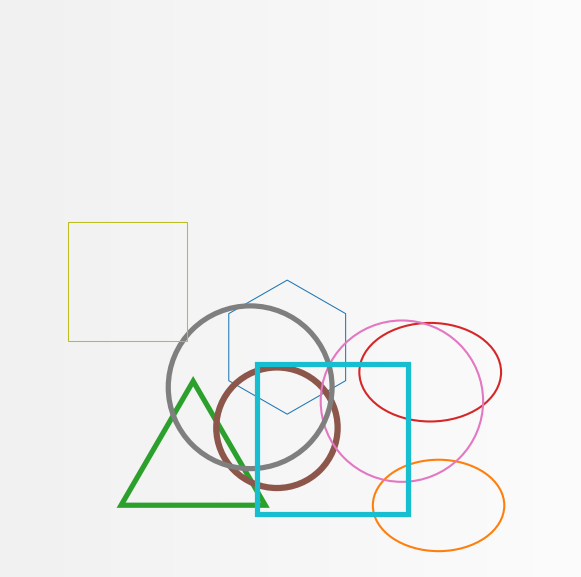[{"shape": "hexagon", "thickness": 0.5, "radius": 0.58, "center": [0.494, 0.398]}, {"shape": "oval", "thickness": 1, "radius": 0.57, "center": [0.755, 0.124]}, {"shape": "triangle", "thickness": 2.5, "radius": 0.72, "center": [0.332, 0.196]}, {"shape": "oval", "thickness": 1, "radius": 0.61, "center": [0.74, 0.355]}, {"shape": "circle", "thickness": 3, "radius": 0.52, "center": [0.476, 0.258]}, {"shape": "circle", "thickness": 1, "radius": 0.7, "center": [0.691, 0.304]}, {"shape": "circle", "thickness": 2.5, "radius": 0.7, "center": [0.43, 0.329]}, {"shape": "square", "thickness": 0.5, "radius": 0.51, "center": [0.22, 0.512]}, {"shape": "square", "thickness": 2.5, "radius": 0.65, "center": [0.572, 0.239]}]